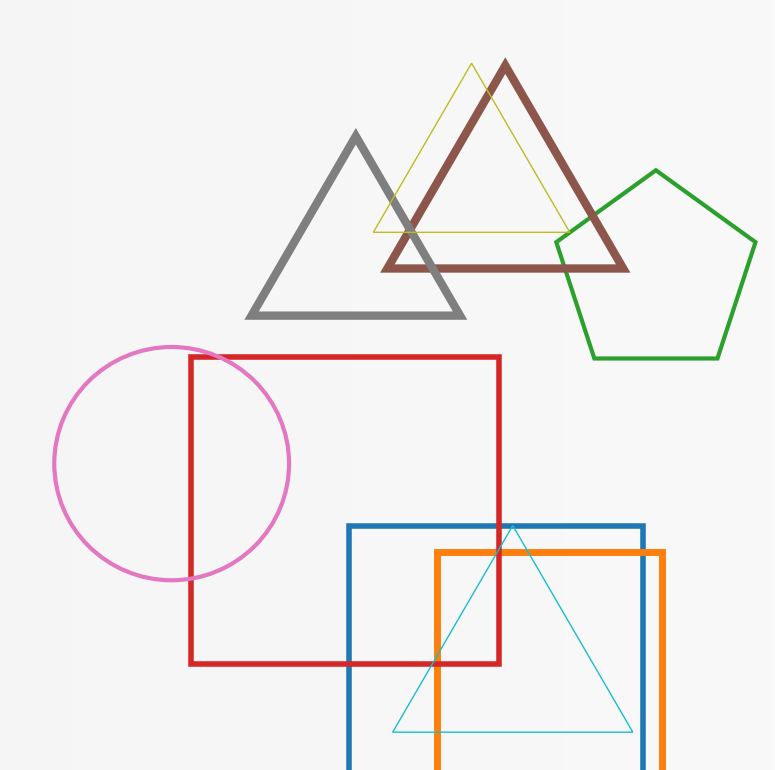[{"shape": "square", "thickness": 2, "radius": 0.95, "center": [0.64, 0.127]}, {"shape": "square", "thickness": 2.5, "radius": 0.73, "center": [0.71, 0.138]}, {"shape": "pentagon", "thickness": 1.5, "radius": 0.68, "center": [0.846, 0.644]}, {"shape": "square", "thickness": 2, "radius": 0.99, "center": [0.446, 0.337]}, {"shape": "triangle", "thickness": 3, "radius": 0.88, "center": [0.652, 0.739]}, {"shape": "circle", "thickness": 1.5, "radius": 0.76, "center": [0.221, 0.398]}, {"shape": "triangle", "thickness": 3, "radius": 0.78, "center": [0.459, 0.668]}, {"shape": "triangle", "thickness": 0.5, "radius": 0.73, "center": [0.608, 0.771]}, {"shape": "triangle", "thickness": 0.5, "radius": 0.89, "center": [0.662, 0.139]}]